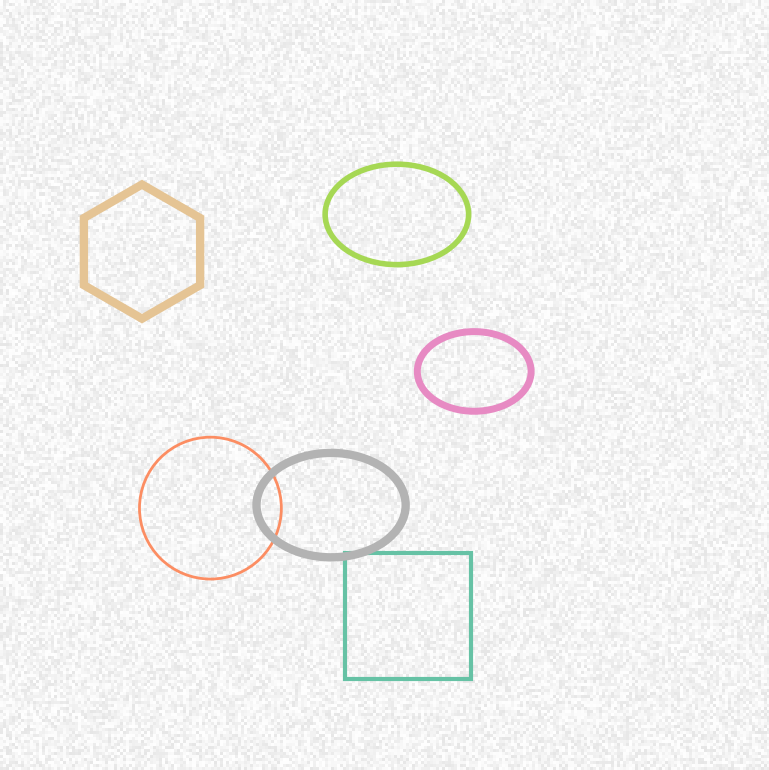[{"shape": "square", "thickness": 1.5, "radius": 0.41, "center": [0.53, 0.2]}, {"shape": "circle", "thickness": 1, "radius": 0.46, "center": [0.273, 0.34]}, {"shape": "oval", "thickness": 2.5, "radius": 0.37, "center": [0.616, 0.518]}, {"shape": "oval", "thickness": 2, "radius": 0.47, "center": [0.515, 0.722]}, {"shape": "hexagon", "thickness": 3, "radius": 0.44, "center": [0.184, 0.673]}, {"shape": "oval", "thickness": 3, "radius": 0.48, "center": [0.43, 0.344]}]